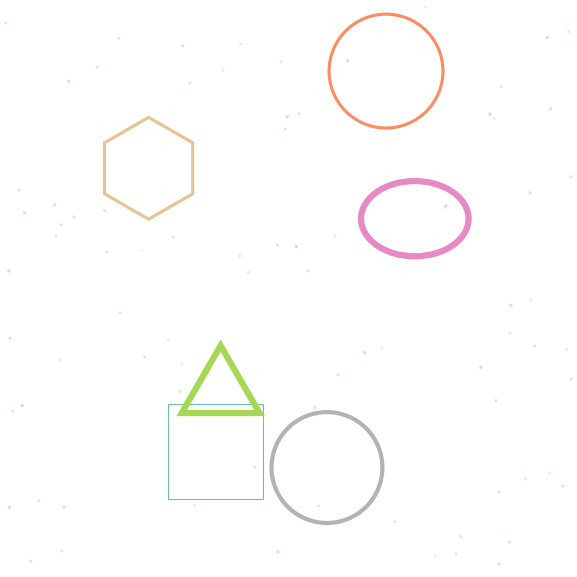[{"shape": "square", "thickness": 0.5, "radius": 0.41, "center": [0.373, 0.217]}, {"shape": "circle", "thickness": 1.5, "radius": 0.49, "center": [0.668, 0.876]}, {"shape": "oval", "thickness": 3, "radius": 0.47, "center": [0.718, 0.62]}, {"shape": "triangle", "thickness": 3, "radius": 0.39, "center": [0.382, 0.323]}, {"shape": "hexagon", "thickness": 1.5, "radius": 0.44, "center": [0.257, 0.708]}, {"shape": "circle", "thickness": 2, "radius": 0.48, "center": [0.566, 0.19]}]